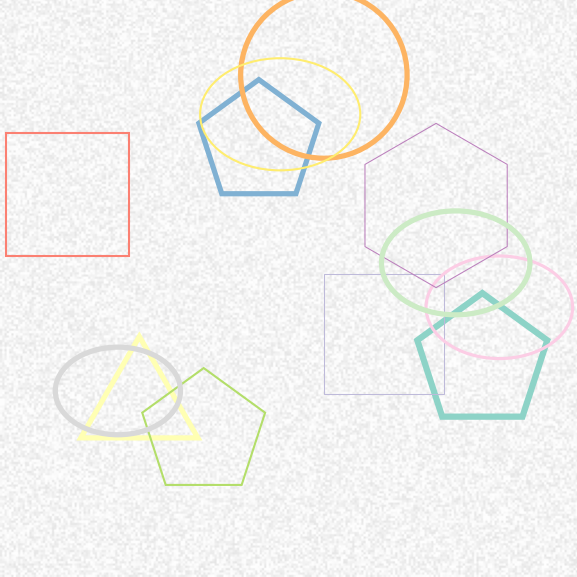[{"shape": "pentagon", "thickness": 3, "radius": 0.59, "center": [0.835, 0.373]}, {"shape": "triangle", "thickness": 2.5, "radius": 0.59, "center": [0.241, 0.299]}, {"shape": "square", "thickness": 0.5, "radius": 0.52, "center": [0.665, 0.421]}, {"shape": "square", "thickness": 1, "radius": 0.53, "center": [0.117, 0.662]}, {"shape": "pentagon", "thickness": 2.5, "radius": 0.55, "center": [0.448, 0.752]}, {"shape": "circle", "thickness": 2.5, "radius": 0.72, "center": [0.561, 0.869]}, {"shape": "pentagon", "thickness": 1, "radius": 0.56, "center": [0.353, 0.25]}, {"shape": "oval", "thickness": 1.5, "radius": 0.63, "center": [0.865, 0.467]}, {"shape": "oval", "thickness": 2.5, "radius": 0.54, "center": [0.204, 0.322]}, {"shape": "hexagon", "thickness": 0.5, "radius": 0.71, "center": [0.755, 0.643]}, {"shape": "oval", "thickness": 2.5, "radius": 0.64, "center": [0.789, 0.544]}, {"shape": "oval", "thickness": 1, "radius": 0.69, "center": [0.485, 0.801]}]